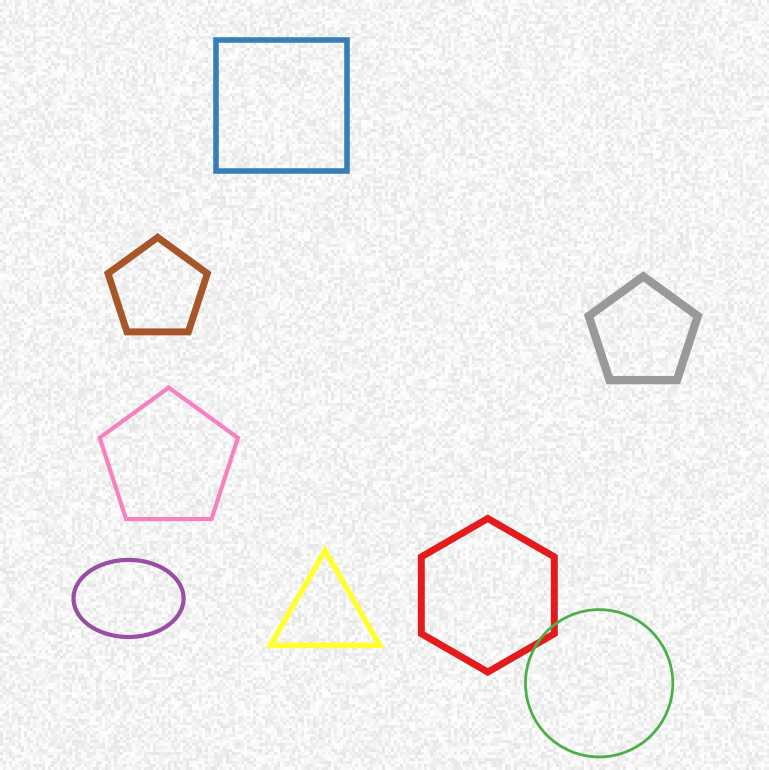[{"shape": "hexagon", "thickness": 2.5, "radius": 0.5, "center": [0.634, 0.227]}, {"shape": "square", "thickness": 2, "radius": 0.43, "center": [0.366, 0.863]}, {"shape": "circle", "thickness": 1, "radius": 0.48, "center": [0.778, 0.113]}, {"shape": "oval", "thickness": 1.5, "radius": 0.36, "center": [0.167, 0.223]}, {"shape": "triangle", "thickness": 2, "radius": 0.41, "center": [0.422, 0.203]}, {"shape": "pentagon", "thickness": 2.5, "radius": 0.34, "center": [0.205, 0.624]}, {"shape": "pentagon", "thickness": 1.5, "radius": 0.47, "center": [0.219, 0.402]}, {"shape": "pentagon", "thickness": 3, "radius": 0.37, "center": [0.835, 0.567]}]